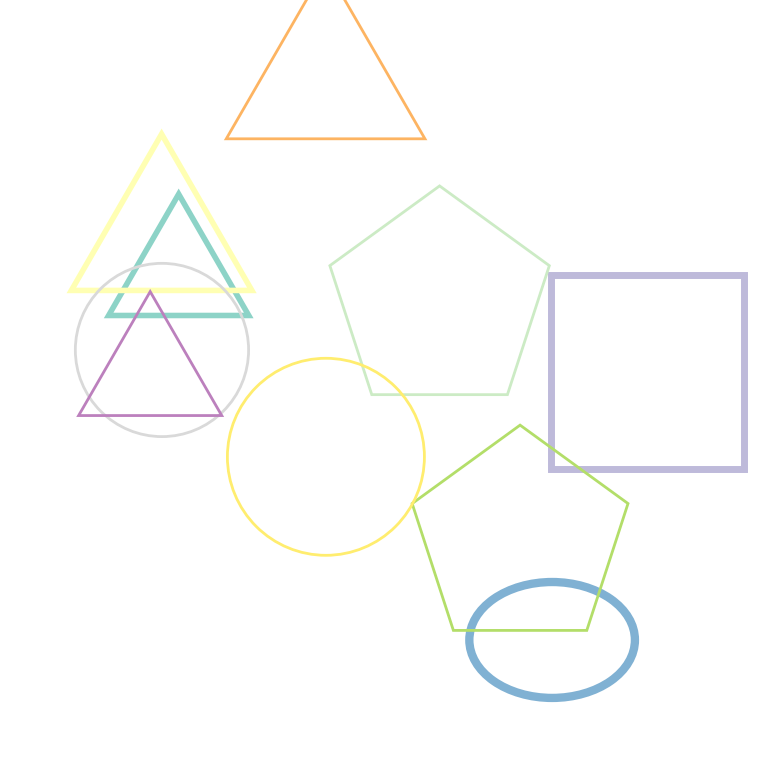[{"shape": "triangle", "thickness": 2, "radius": 0.53, "center": [0.232, 0.643]}, {"shape": "triangle", "thickness": 2, "radius": 0.68, "center": [0.21, 0.69]}, {"shape": "square", "thickness": 2.5, "radius": 0.63, "center": [0.841, 0.517]}, {"shape": "oval", "thickness": 3, "radius": 0.54, "center": [0.717, 0.169]}, {"shape": "triangle", "thickness": 1, "radius": 0.74, "center": [0.423, 0.894]}, {"shape": "pentagon", "thickness": 1, "radius": 0.74, "center": [0.675, 0.301]}, {"shape": "circle", "thickness": 1, "radius": 0.56, "center": [0.21, 0.545]}, {"shape": "triangle", "thickness": 1, "radius": 0.54, "center": [0.195, 0.514]}, {"shape": "pentagon", "thickness": 1, "radius": 0.75, "center": [0.571, 0.609]}, {"shape": "circle", "thickness": 1, "radius": 0.64, "center": [0.423, 0.407]}]